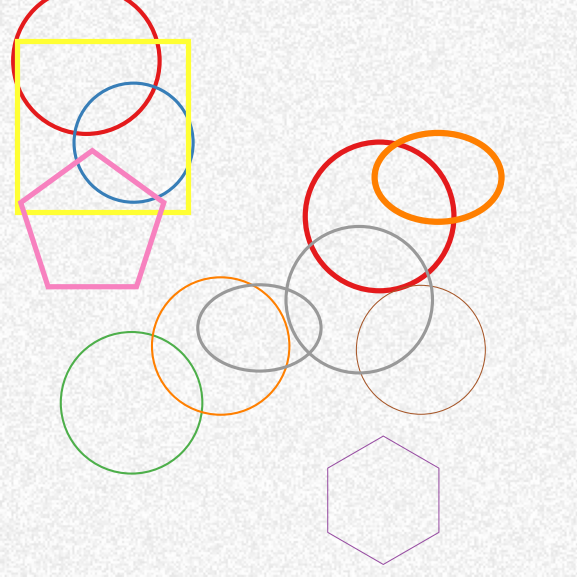[{"shape": "circle", "thickness": 2, "radius": 0.63, "center": [0.15, 0.894]}, {"shape": "circle", "thickness": 2.5, "radius": 0.64, "center": [0.657, 0.624]}, {"shape": "circle", "thickness": 1.5, "radius": 0.52, "center": [0.231, 0.752]}, {"shape": "circle", "thickness": 1, "radius": 0.61, "center": [0.228, 0.302]}, {"shape": "hexagon", "thickness": 0.5, "radius": 0.56, "center": [0.664, 0.133]}, {"shape": "circle", "thickness": 1, "radius": 0.59, "center": [0.382, 0.4]}, {"shape": "oval", "thickness": 3, "radius": 0.55, "center": [0.759, 0.692]}, {"shape": "square", "thickness": 2.5, "radius": 0.74, "center": [0.178, 0.781]}, {"shape": "circle", "thickness": 0.5, "radius": 0.56, "center": [0.729, 0.393]}, {"shape": "pentagon", "thickness": 2.5, "radius": 0.65, "center": [0.16, 0.608]}, {"shape": "oval", "thickness": 1.5, "radius": 0.53, "center": [0.449, 0.431]}, {"shape": "circle", "thickness": 1.5, "radius": 0.63, "center": [0.622, 0.48]}]